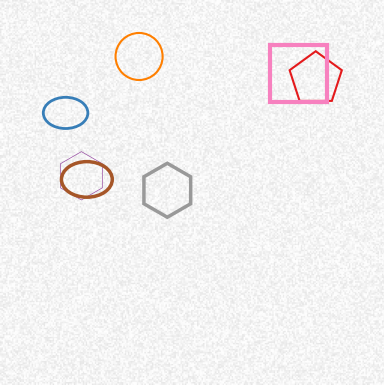[{"shape": "pentagon", "thickness": 1.5, "radius": 0.36, "center": [0.82, 0.796]}, {"shape": "oval", "thickness": 2, "radius": 0.29, "center": [0.17, 0.707]}, {"shape": "hexagon", "thickness": 0.5, "radius": 0.31, "center": [0.211, 0.543]}, {"shape": "circle", "thickness": 1.5, "radius": 0.31, "center": [0.361, 0.853]}, {"shape": "oval", "thickness": 2.5, "radius": 0.33, "center": [0.226, 0.534]}, {"shape": "square", "thickness": 3, "radius": 0.37, "center": [0.776, 0.809]}, {"shape": "hexagon", "thickness": 2.5, "radius": 0.35, "center": [0.435, 0.506]}]